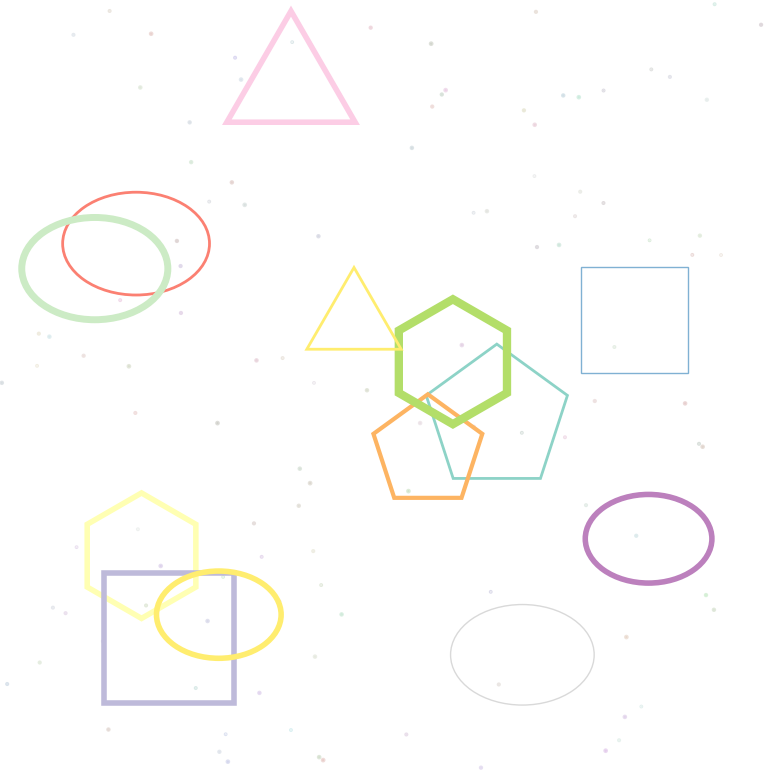[{"shape": "pentagon", "thickness": 1, "radius": 0.48, "center": [0.645, 0.457]}, {"shape": "hexagon", "thickness": 2, "radius": 0.41, "center": [0.184, 0.278]}, {"shape": "square", "thickness": 2, "radius": 0.42, "center": [0.219, 0.171]}, {"shape": "oval", "thickness": 1, "radius": 0.48, "center": [0.177, 0.684]}, {"shape": "square", "thickness": 0.5, "radius": 0.34, "center": [0.824, 0.584]}, {"shape": "pentagon", "thickness": 1.5, "radius": 0.37, "center": [0.556, 0.414]}, {"shape": "hexagon", "thickness": 3, "radius": 0.41, "center": [0.588, 0.53]}, {"shape": "triangle", "thickness": 2, "radius": 0.48, "center": [0.378, 0.889]}, {"shape": "oval", "thickness": 0.5, "radius": 0.47, "center": [0.678, 0.15]}, {"shape": "oval", "thickness": 2, "radius": 0.41, "center": [0.842, 0.3]}, {"shape": "oval", "thickness": 2.5, "radius": 0.47, "center": [0.123, 0.651]}, {"shape": "triangle", "thickness": 1, "radius": 0.35, "center": [0.46, 0.582]}, {"shape": "oval", "thickness": 2, "radius": 0.4, "center": [0.284, 0.202]}]